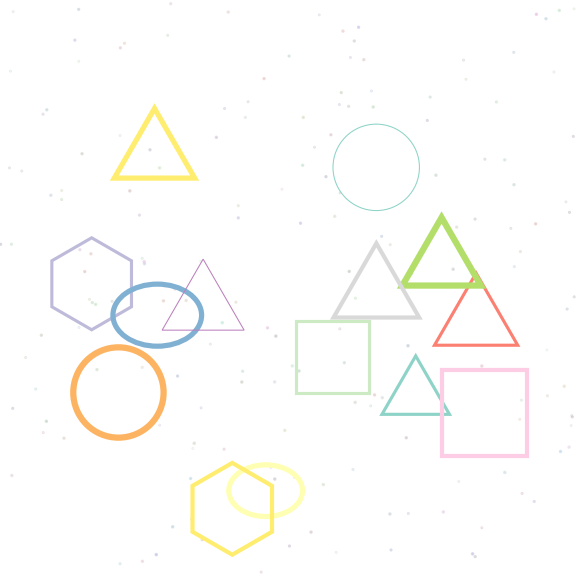[{"shape": "circle", "thickness": 0.5, "radius": 0.37, "center": [0.651, 0.709]}, {"shape": "triangle", "thickness": 1.5, "radius": 0.34, "center": [0.72, 0.315]}, {"shape": "oval", "thickness": 2.5, "radius": 0.32, "center": [0.46, 0.149]}, {"shape": "hexagon", "thickness": 1.5, "radius": 0.4, "center": [0.159, 0.508]}, {"shape": "triangle", "thickness": 1.5, "radius": 0.42, "center": [0.824, 0.443]}, {"shape": "oval", "thickness": 2.5, "radius": 0.38, "center": [0.272, 0.453]}, {"shape": "circle", "thickness": 3, "radius": 0.39, "center": [0.205, 0.319]}, {"shape": "triangle", "thickness": 3, "radius": 0.39, "center": [0.765, 0.544]}, {"shape": "square", "thickness": 2, "radius": 0.37, "center": [0.839, 0.283]}, {"shape": "triangle", "thickness": 2, "radius": 0.43, "center": [0.652, 0.492]}, {"shape": "triangle", "thickness": 0.5, "radius": 0.41, "center": [0.352, 0.468]}, {"shape": "square", "thickness": 1.5, "radius": 0.31, "center": [0.576, 0.381]}, {"shape": "hexagon", "thickness": 2, "radius": 0.4, "center": [0.402, 0.118]}, {"shape": "triangle", "thickness": 2.5, "radius": 0.4, "center": [0.268, 0.731]}]